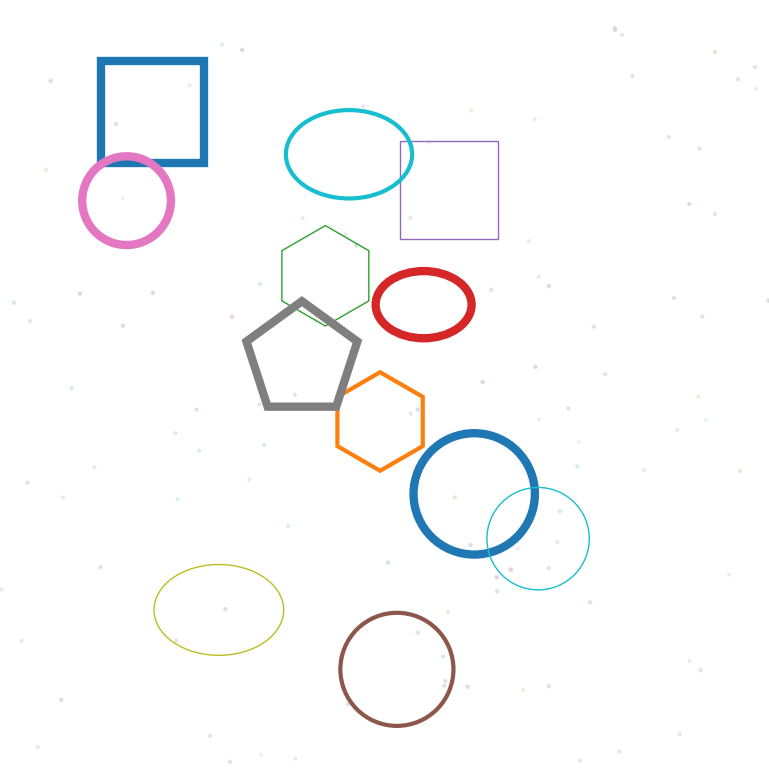[{"shape": "square", "thickness": 3, "radius": 0.33, "center": [0.198, 0.855]}, {"shape": "circle", "thickness": 3, "radius": 0.39, "center": [0.616, 0.359]}, {"shape": "hexagon", "thickness": 1.5, "radius": 0.32, "center": [0.494, 0.453]}, {"shape": "hexagon", "thickness": 0.5, "radius": 0.33, "center": [0.423, 0.642]}, {"shape": "oval", "thickness": 3, "radius": 0.31, "center": [0.55, 0.604]}, {"shape": "square", "thickness": 0.5, "radius": 0.32, "center": [0.584, 0.754]}, {"shape": "circle", "thickness": 1.5, "radius": 0.37, "center": [0.515, 0.131]}, {"shape": "circle", "thickness": 3, "radius": 0.29, "center": [0.164, 0.739]}, {"shape": "pentagon", "thickness": 3, "radius": 0.38, "center": [0.392, 0.533]}, {"shape": "oval", "thickness": 0.5, "radius": 0.42, "center": [0.284, 0.208]}, {"shape": "oval", "thickness": 1.5, "radius": 0.41, "center": [0.453, 0.8]}, {"shape": "circle", "thickness": 0.5, "radius": 0.33, "center": [0.699, 0.3]}]